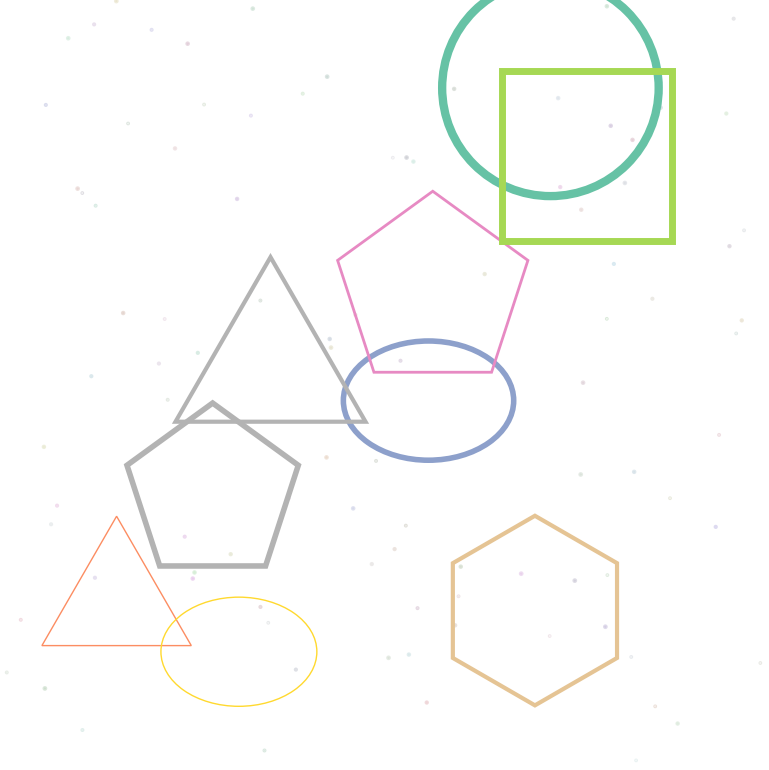[{"shape": "circle", "thickness": 3, "radius": 0.7, "center": [0.715, 0.886]}, {"shape": "triangle", "thickness": 0.5, "radius": 0.56, "center": [0.151, 0.218]}, {"shape": "oval", "thickness": 2, "radius": 0.55, "center": [0.557, 0.48]}, {"shape": "pentagon", "thickness": 1, "radius": 0.65, "center": [0.562, 0.622]}, {"shape": "square", "thickness": 2.5, "radius": 0.55, "center": [0.763, 0.798]}, {"shape": "oval", "thickness": 0.5, "radius": 0.51, "center": [0.31, 0.154]}, {"shape": "hexagon", "thickness": 1.5, "radius": 0.62, "center": [0.695, 0.207]}, {"shape": "triangle", "thickness": 1.5, "radius": 0.71, "center": [0.351, 0.524]}, {"shape": "pentagon", "thickness": 2, "radius": 0.58, "center": [0.276, 0.36]}]